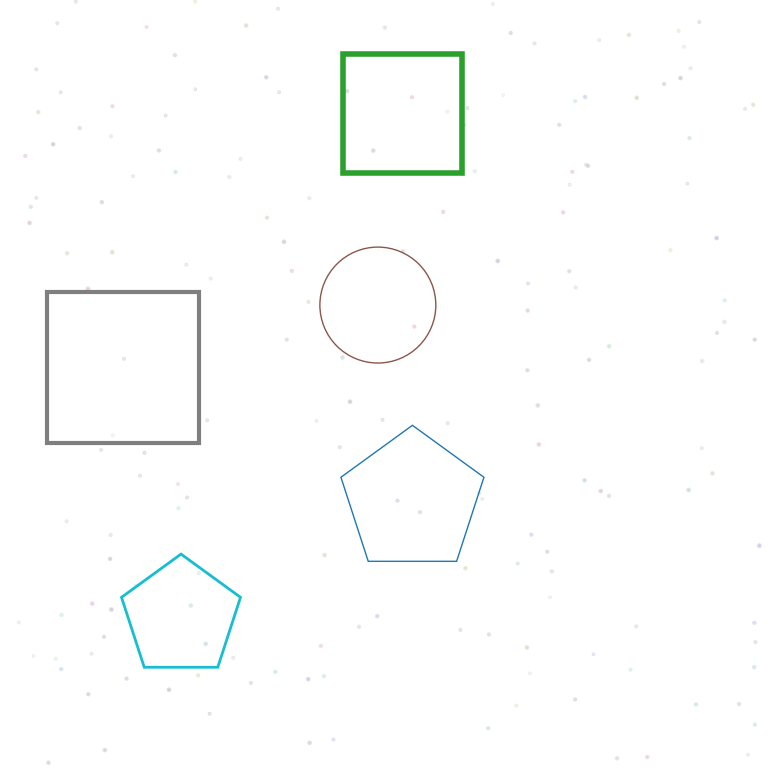[{"shape": "pentagon", "thickness": 0.5, "radius": 0.49, "center": [0.536, 0.35]}, {"shape": "square", "thickness": 2, "radius": 0.39, "center": [0.523, 0.853]}, {"shape": "circle", "thickness": 0.5, "radius": 0.38, "center": [0.491, 0.604]}, {"shape": "square", "thickness": 1.5, "radius": 0.49, "center": [0.16, 0.523]}, {"shape": "pentagon", "thickness": 1, "radius": 0.41, "center": [0.235, 0.199]}]